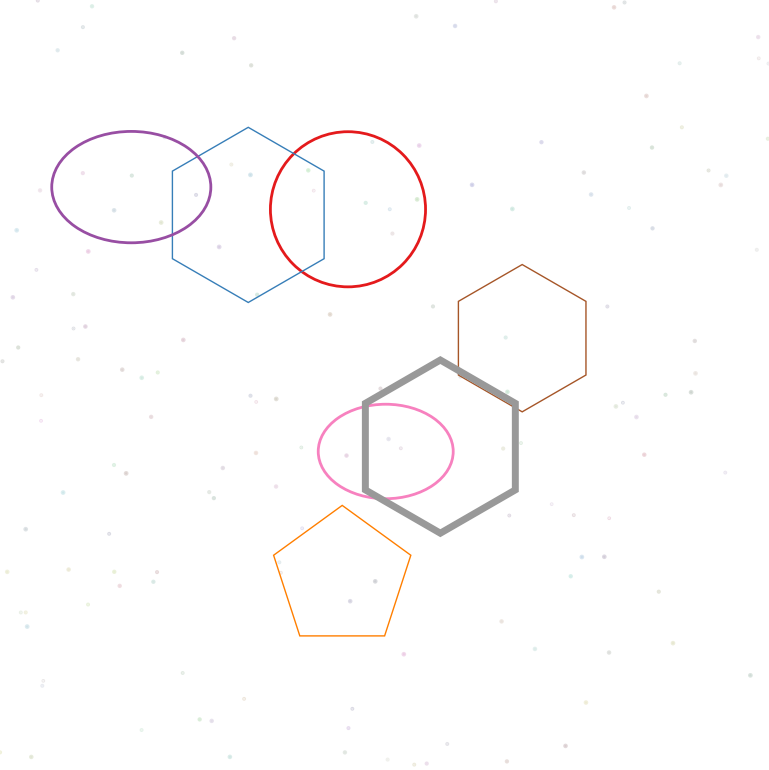[{"shape": "circle", "thickness": 1, "radius": 0.5, "center": [0.452, 0.728]}, {"shape": "hexagon", "thickness": 0.5, "radius": 0.57, "center": [0.322, 0.721]}, {"shape": "oval", "thickness": 1, "radius": 0.52, "center": [0.171, 0.757]}, {"shape": "pentagon", "thickness": 0.5, "radius": 0.47, "center": [0.444, 0.25]}, {"shape": "hexagon", "thickness": 0.5, "radius": 0.48, "center": [0.678, 0.561]}, {"shape": "oval", "thickness": 1, "radius": 0.44, "center": [0.501, 0.414]}, {"shape": "hexagon", "thickness": 2.5, "radius": 0.56, "center": [0.572, 0.42]}]